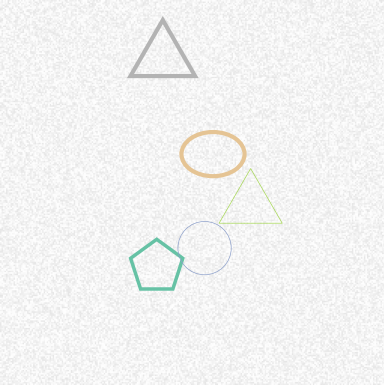[{"shape": "pentagon", "thickness": 2.5, "radius": 0.36, "center": [0.407, 0.307]}, {"shape": "circle", "thickness": 0.5, "radius": 0.35, "center": [0.531, 0.356]}, {"shape": "triangle", "thickness": 0.5, "radius": 0.47, "center": [0.651, 0.468]}, {"shape": "oval", "thickness": 3, "radius": 0.41, "center": [0.553, 0.6]}, {"shape": "triangle", "thickness": 3, "radius": 0.48, "center": [0.423, 0.851]}]